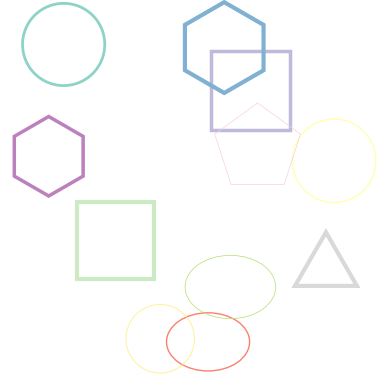[{"shape": "circle", "thickness": 2, "radius": 0.53, "center": [0.165, 0.884]}, {"shape": "circle", "thickness": 1, "radius": 0.54, "center": [0.868, 0.582]}, {"shape": "square", "thickness": 2.5, "radius": 0.52, "center": [0.651, 0.765]}, {"shape": "oval", "thickness": 1, "radius": 0.54, "center": [0.54, 0.112]}, {"shape": "hexagon", "thickness": 3, "radius": 0.59, "center": [0.582, 0.876]}, {"shape": "oval", "thickness": 0.5, "radius": 0.59, "center": [0.598, 0.255]}, {"shape": "pentagon", "thickness": 0.5, "radius": 0.59, "center": [0.669, 0.615]}, {"shape": "triangle", "thickness": 3, "radius": 0.46, "center": [0.847, 0.304]}, {"shape": "hexagon", "thickness": 2.5, "radius": 0.52, "center": [0.127, 0.594]}, {"shape": "square", "thickness": 3, "radius": 0.5, "center": [0.3, 0.374]}, {"shape": "circle", "thickness": 0.5, "radius": 0.45, "center": [0.416, 0.12]}]